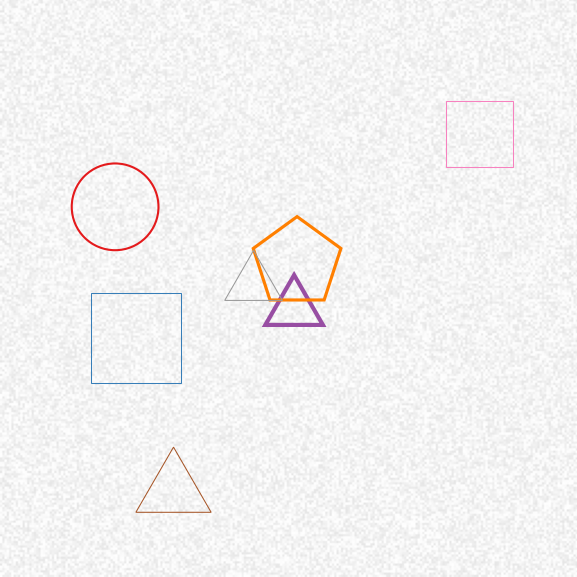[{"shape": "circle", "thickness": 1, "radius": 0.38, "center": [0.199, 0.641]}, {"shape": "square", "thickness": 0.5, "radius": 0.39, "center": [0.235, 0.414]}, {"shape": "triangle", "thickness": 2, "radius": 0.29, "center": [0.509, 0.465]}, {"shape": "pentagon", "thickness": 1.5, "radius": 0.4, "center": [0.514, 0.544]}, {"shape": "triangle", "thickness": 0.5, "radius": 0.38, "center": [0.3, 0.15]}, {"shape": "square", "thickness": 0.5, "radius": 0.29, "center": [0.83, 0.767]}, {"shape": "triangle", "thickness": 0.5, "radius": 0.29, "center": [0.439, 0.508]}]